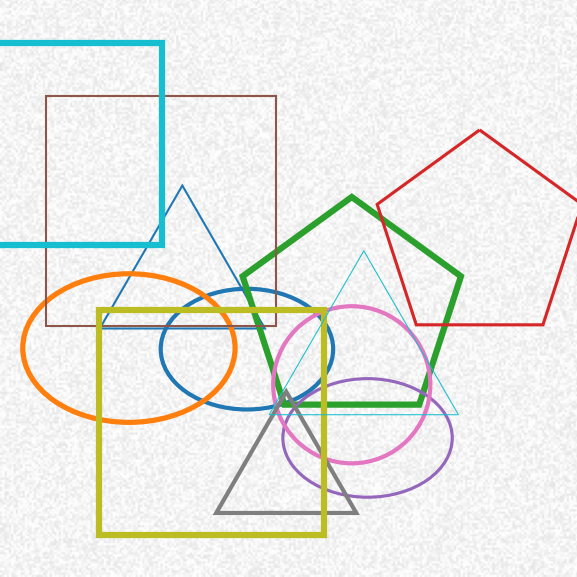[{"shape": "triangle", "thickness": 1, "radius": 0.83, "center": [0.316, 0.513]}, {"shape": "oval", "thickness": 2, "radius": 0.75, "center": [0.428, 0.395]}, {"shape": "oval", "thickness": 2.5, "radius": 0.92, "center": [0.223, 0.396]}, {"shape": "pentagon", "thickness": 3, "radius": 0.99, "center": [0.609, 0.459]}, {"shape": "pentagon", "thickness": 1.5, "radius": 0.93, "center": [0.831, 0.588]}, {"shape": "oval", "thickness": 1.5, "radius": 0.73, "center": [0.636, 0.241]}, {"shape": "square", "thickness": 1, "radius": 1.0, "center": [0.278, 0.634]}, {"shape": "circle", "thickness": 2, "radius": 0.68, "center": [0.609, 0.333]}, {"shape": "triangle", "thickness": 2, "radius": 0.7, "center": [0.496, 0.181]}, {"shape": "square", "thickness": 3, "radius": 0.97, "center": [0.366, 0.268]}, {"shape": "triangle", "thickness": 0.5, "radius": 0.95, "center": [0.63, 0.376]}, {"shape": "square", "thickness": 3, "radius": 0.87, "center": [0.107, 0.75]}]